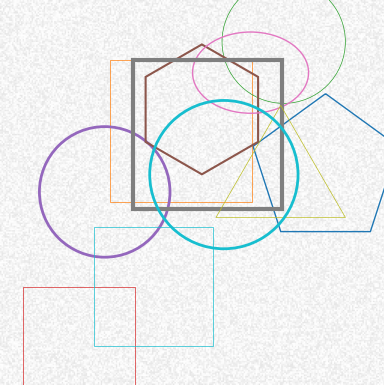[{"shape": "pentagon", "thickness": 1, "radius": 0.99, "center": [0.846, 0.559]}, {"shape": "square", "thickness": 0.5, "radius": 0.92, "center": [0.47, 0.66]}, {"shape": "circle", "thickness": 0.5, "radius": 0.8, "center": [0.737, 0.892]}, {"shape": "square", "thickness": 0.5, "radius": 0.72, "center": [0.205, 0.109]}, {"shape": "circle", "thickness": 2, "radius": 0.85, "center": [0.272, 0.502]}, {"shape": "hexagon", "thickness": 1.5, "radius": 0.84, "center": [0.524, 0.716]}, {"shape": "oval", "thickness": 1, "radius": 0.75, "center": [0.651, 0.811]}, {"shape": "square", "thickness": 3, "radius": 0.97, "center": [0.538, 0.651]}, {"shape": "triangle", "thickness": 0.5, "radius": 0.97, "center": [0.729, 0.532]}, {"shape": "circle", "thickness": 2, "radius": 0.96, "center": [0.581, 0.546]}, {"shape": "square", "thickness": 0.5, "radius": 0.77, "center": [0.399, 0.255]}]